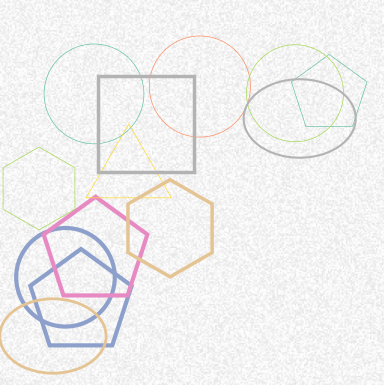[{"shape": "pentagon", "thickness": 0.5, "radius": 0.52, "center": [0.855, 0.755]}, {"shape": "circle", "thickness": 0.5, "radius": 0.65, "center": [0.244, 0.756]}, {"shape": "circle", "thickness": 0.5, "radius": 0.66, "center": [0.519, 0.775]}, {"shape": "pentagon", "thickness": 3, "radius": 0.69, "center": [0.21, 0.215]}, {"shape": "circle", "thickness": 3, "radius": 0.64, "center": [0.17, 0.28]}, {"shape": "pentagon", "thickness": 3, "radius": 0.71, "center": [0.248, 0.347]}, {"shape": "hexagon", "thickness": 0.5, "radius": 0.54, "center": [0.101, 0.51]}, {"shape": "circle", "thickness": 0.5, "radius": 0.63, "center": [0.766, 0.758]}, {"shape": "triangle", "thickness": 0.5, "radius": 0.64, "center": [0.335, 0.55]}, {"shape": "oval", "thickness": 2, "radius": 0.69, "center": [0.138, 0.127]}, {"shape": "hexagon", "thickness": 2.5, "radius": 0.63, "center": [0.442, 0.407]}, {"shape": "square", "thickness": 2.5, "radius": 0.62, "center": [0.379, 0.678]}, {"shape": "oval", "thickness": 1.5, "radius": 0.73, "center": [0.778, 0.692]}]